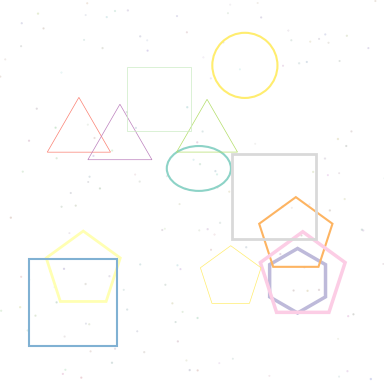[{"shape": "oval", "thickness": 1.5, "radius": 0.42, "center": [0.516, 0.562]}, {"shape": "pentagon", "thickness": 2, "radius": 0.51, "center": [0.216, 0.299]}, {"shape": "hexagon", "thickness": 2.5, "radius": 0.42, "center": [0.773, 0.271]}, {"shape": "triangle", "thickness": 0.5, "radius": 0.47, "center": [0.205, 0.652]}, {"shape": "square", "thickness": 1.5, "radius": 0.57, "center": [0.19, 0.214]}, {"shape": "pentagon", "thickness": 1.5, "radius": 0.5, "center": [0.768, 0.388]}, {"shape": "triangle", "thickness": 0.5, "radius": 0.46, "center": [0.538, 0.651]}, {"shape": "pentagon", "thickness": 2.5, "radius": 0.58, "center": [0.786, 0.282]}, {"shape": "square", "thickness": 2, "radius": 0.55, "center": [0.712, 0.49]}, {"shape": "triangle", "thickness": 0.5, "radius": 0.48, "center": [0.311, 0.633]}, {"shape": "square", "thickness": 0.5, "radius": 0.42, "center": [0.413, 0.743]}, {"shape": "pentagon", "thickness": 0.5, "radius": 0.41, "center": [0.599, 0.279]}, {"shape": "circle", "thickness": 1.5, "radius": 0.42, "center": [0.636, 0.83]}]